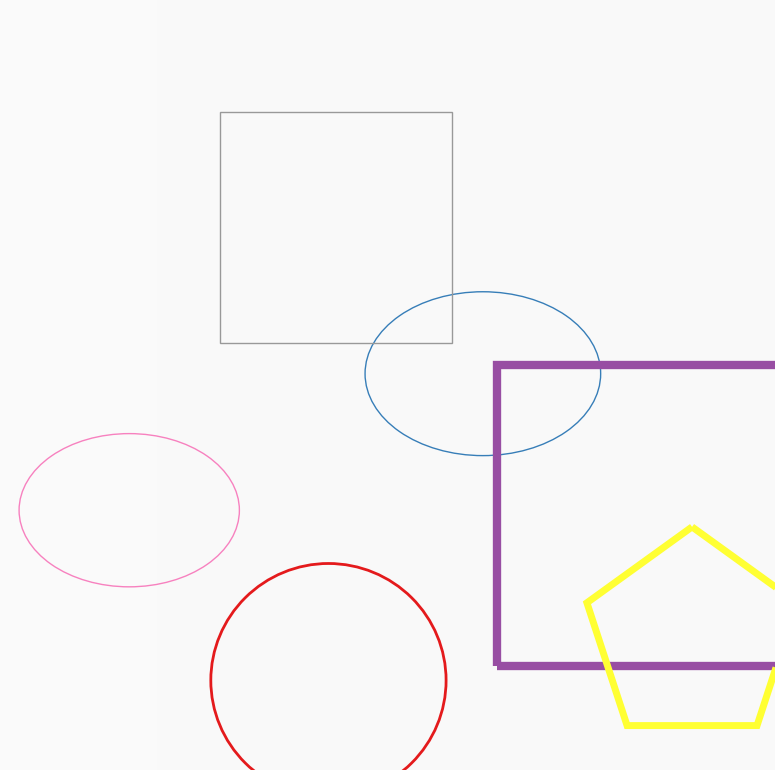[{"shape": "circle", "thickness": 1, "radius": 0.76, "center": [0.424, 0.116]}, {"shape": "oval", "thickness": 0.5, "radius": 0.76, "center": [0.623, 0.515]}, {"shape": "square", "thickness": 3, "radius": 0.98, "center": [0.836, 0.331]}, {"shape": "pentagon", "thickness": 2.5, "radius": 0.71, "center": [0.893, 0.173]}, {"shape": "oval", "thickness": 0.5, "radius": 0.71, "center": [0.167, 0.337]}, {"shape": "square", "thickness": 0.5, "radius": 0.75, "center": [0.434, 0.705]}]